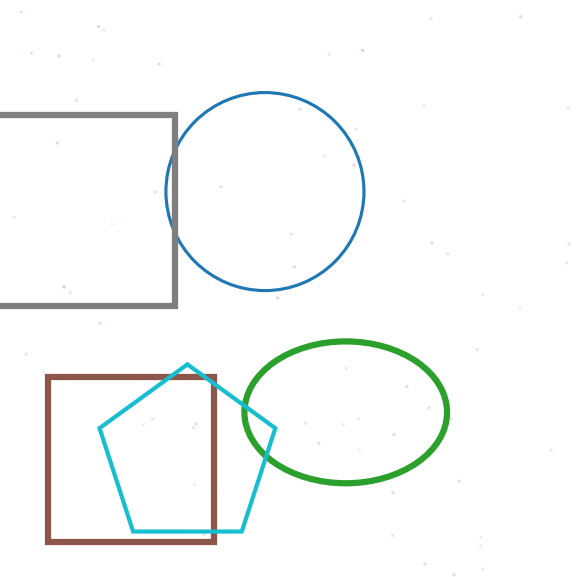[{"shape": "circle", "thickness": 1.5, "radius": 0.86, "center": [0.459, 0.667]}, {"shape": "oval", "thickness": 3, "radius": 0.88, "center": [0.599, 0.285]}, {"shape": "square", "thickness": 3, "radius": 0.72, "center": [0.227, 0.203]}, {"shape": "square", "thickness": 3, "radius": 0.83, "center": [0.138, 0.635]}, {"shape": "pentagon", "thickness": 2, "radius": 0.8, "center": [0.325, 0.208]}]